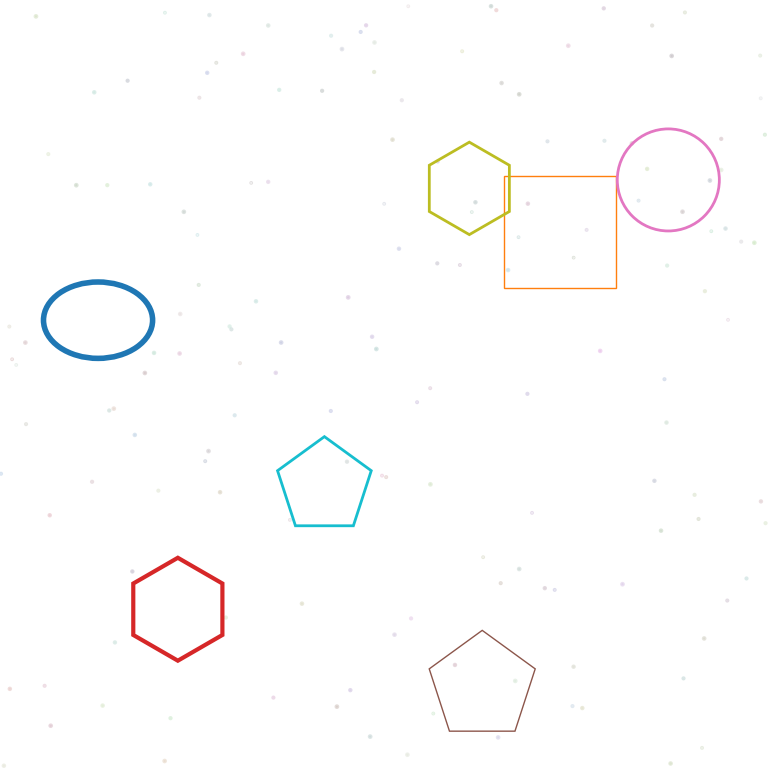[{"shape": "oval", "thickness": 2, "radius": 0.35, "center": [0.127, 0.584]}, {"shape": "square", "thickness": 0.5, "radius": 0.36, "center": [0.727, 0.699]}, {"shape": "hexagon", "thickness": 1.5, "radius": 0.33, "center": [0.231, 0.209]}, {"shape": "pentagon", "thickness": 0.5, "radius": 0.36, "center": [0.626, 0.109]}, {"shape": "circle", "thickness": 1, "radius": 0.33, "center": [0.868, 0.766]}, {"shape": "hexagon", "thickness": 1, "radius": 0.3, "center": [0.61, 0.755]}, {"shape": "pentagon", "thickness": 1, "radius": 0.32, "center": [0.421, 0.369]}]